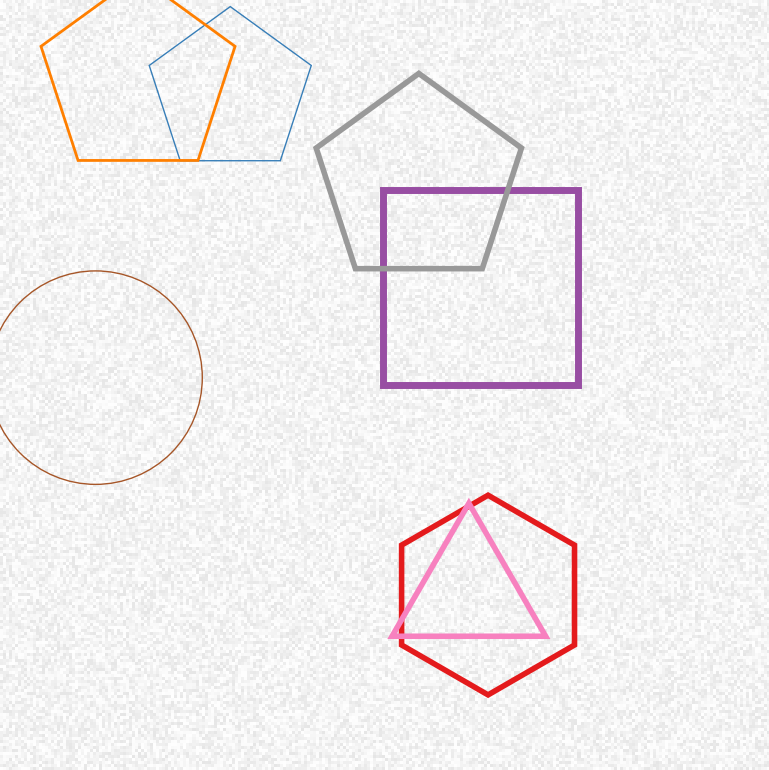[{"shape": "hexagon", "thickness": 2, "radius": 0.65, "center": [0.634, 0.227]}, {"shape": "pentagon", "thickness": 0.5, "radius": 0.55, "center": [0.299, 0.881]}, {"shape": "square", "thickness": 2.5, "radius": 0.63, "center": [0.623, 0.627]}, {"shape": "pentagon", "thickness": 1, "radius": 0.66, "center": [0.179, 0.899]}, {"shape": "circle", "thickness": 0.5, "radius": 0.69, "center": [0.124, 0.51]}, {"shape": "triangle", "thickness": 2, "radius": 0.58, "center": [0.609, 0.231]}, {"shape": "pentagon", "thickness": 2, "radius": 0.7, "center": [0.544, 0.764]}]